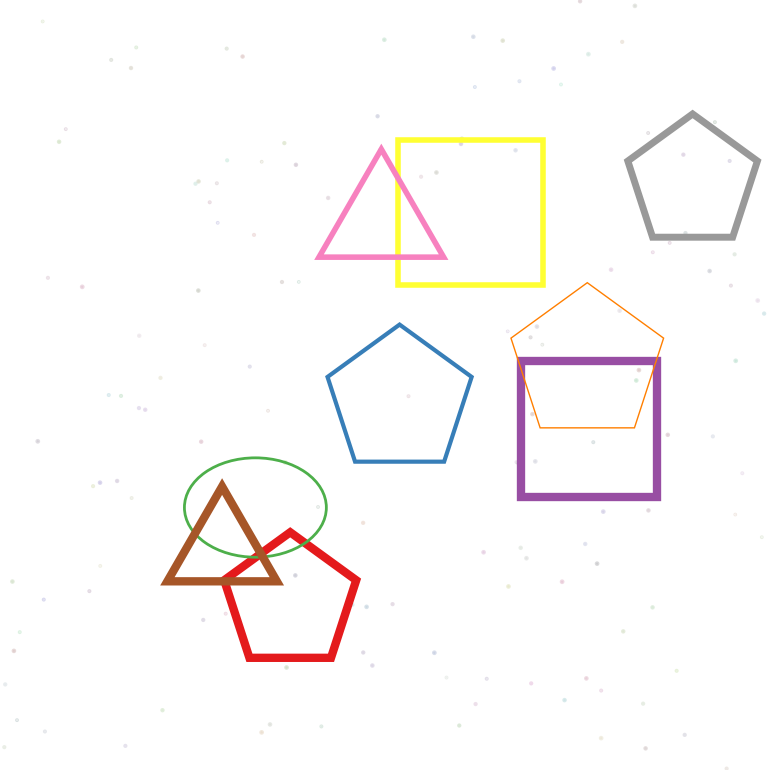[{"shape": "pentagon", "thickness": 3, "radius": 0.45, "center": [0.377, 0.219]}, {"shape": "pentagon", "thickness": 1.5, "radius": 0.49, "center": [0.519, 0.48]}, {"shape": "oval", "thickness": 1, "radius": 0.46, "center": [0.332, 0.341]}, {"shape": "square", "thickness": 3, "radius": 0.44, "center": [0.765, 0.443]}, {"shape": "pentagon", "thickness": 0.5, "radius": 0.52, "center": [0.763, 0.529]}, {"shape": "square", "thickness": 2, "radius": 0.47, "center": [0.611, 0.724]}, {"shape": "triangle", "thickness": 3, "radius": 0.41, "center": [0.288, 0.286]}, {"shape": "triangle", "thickness": 2, "radius": 0.47, "center": [0.495, 0.713]}, {"shape": "pentagon", "thickness": 2.5, "radius": 0.44, "center": [0.9, 0.764]}]